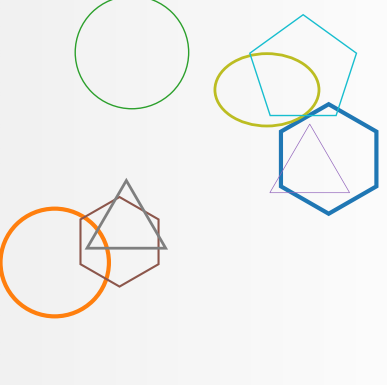[{"shape": "hexagon", "thickness": 3, "radius": 0.71, "center": [0.848, 0.587]}, {"shape": "circle", "thickness": 3, "radius": 0.7, "center": [0.141, 0.318]}, {"shape": "circle", "thickness": 1, "radius": 0.73, "center": [0.34, 0.864]}, {"shape": "triangle", "thickness": 0.5, "radius": 0.59, "center": [0.799, 0.559]}, {"shape": "hexagon", "thickness": 1.5, "radius": 0.58, "center": [0.308, 0.372]}, {"shape": "triangle", "thickness": 2, "radius": 0.59, "center": [0.326, 0.414]}, {"shape": "oval", "thickness": 2, "radius": 0.67, "center": [0.689, 0.767]}, {"shape": "pentagon", "thickness": 1, "radius": 0.72, "center": [0.782, 0.817]}]